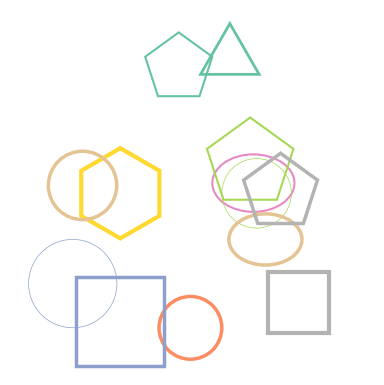[{"shape": "triangle", "thickness": 2, "radius": 0.44, "center": [0.597, 0.851]}, {"shape": "pentagon", "thickness": 1.5, "radius": 0.46, "center": [0.464, 0.824]}, {"shape": "circle", "thickness": 2.5, "radius": 0.41, "center": [0.495, 0.148]}, {"shape": "square", "thickness": 2.5, "radius": 0.58, "center": [0.311, 0.165]}, {"shape": "circle", "thickness": 0.5, "radius": 0.57, "center": [0.189, 0.263]}, {"shape": "oval", "thickness": 1.5, "radius": 0.53, "center": [0.658, 0.524]}, {"shape": "pentagon", "thickness": 1.5, "radius": 0.59, "center": [0.65, 0.577]}, {"shape": "circle", "thickness": 0.5, "radius": 0.45, "center": [0.666, 0.498]}, {"shape": "hexagon", "thickness": 3, "radius": 0.59, "center": [0.313, 0.498]}, {"shape": "oval", "thickness": 2.5, "radius": 0.47, "center": [0.689, 0.378]}, {"shape": "circle", "thickness": 2.5, "radius": 0.44, "center": [0.214, 0.518]}, {"shape": "square", "thickness": 3, "radius": 0.4, "center": [0.775, 0.214]}, {"shape": "pentagon", "thickness": 2.5, "radius": 0.5, "center": [0.729, 0.501]}]